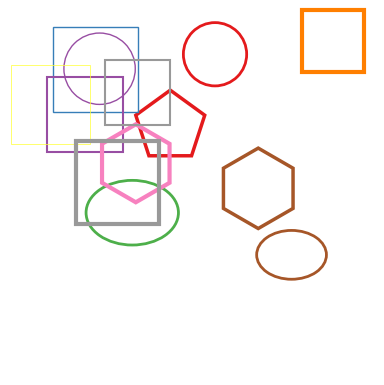[{"shape": "pentagon", "thickness": 2.5, "radius": 0.47, "center": [0.442, 0.672]}, {"shape": "circle", "thickness": 2, "radius": 0.41, "center": [0.558, 0.859]}, {"shape": "square", "thickness": 1, "radius": 0.55, "center": [0.248, 0.819]}, {"shape": "oval", "thickness": 2, "radius": 0.6, "center": [0.344, 0.448]}, {"shape": "circle", "thickness": 1, "radius": 0.46, "center": [0.259, 0.821]}, {"shape": "square", "thickness": 1.5, "radius": 0.49, "center": [0.22, 0.702]}, {"shape": "square", "thickness": 3, "radius": 0.4, "center": [0.865, 0.894]}, {"shape": "square", "thickness": 0.5, "radius": 0.51, "center": [0.131, 0.728]}, {"shape": "oval", "thickness": 2, "radius": 0.45, "center": [0.757, 0.338]}, {"shape": "hexagon", "thickness": 2.5, "radius": 0.52, "center": [0.671, 0.511]}, {"shape": "hexagon", "thickness": 3, "radius": 0.51, "center": [0.353, 0.576]}, {"shape": "square", "thickness": 1.5, "radius": 0.42, "center": [0.357, 0.76]}, {"shape": "square", "thickness": 3, "radius": 0.54, "center": [0.305, 0.525]}]